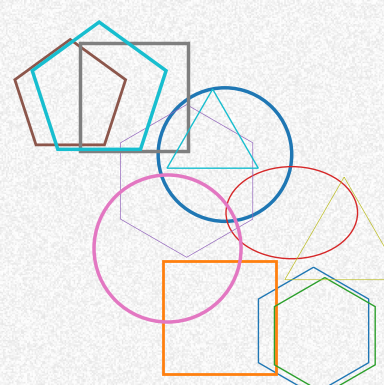[{"shape": "circle", "thickness": 2.5, "radius": 0.87, "center": [0.584, 0.599]}, {"shape": "hexagon", "thickness": 1, "radius": 0.83, "center": [0.814, 0.141]}, {"shape": "square", "thickness": 2, "radius": 0.73, "center": [0.569, 0.175]}, {"shape": "hexagon", "thickness": 1, "radius": 0.76, "center": [0.844, 0.128]}, {"shape": "oval", "thickness": 1, "radius": 0.85, "center": [0.758, 0.448]}, {"shape": "hexagon", "thickness": 0.5, "radius": 0.99, "center": [0.485, 0.53]}, {"shape": "pentagon", "thickness": 2, "radius": 0.76, "center": [0.182, 0.746]}, {"shape": "circle", "thickness": 2.5, "radius": 0.95, "center": [0.435, 0.355]}, {"shape": "square", "thickness": 2.5, "radius": 0.7, "center": [0.348, 0.747]}, {"shape": "triangle", "thickness": 0.5, "radius": 0.89, "center": [0.894, 0.362]}, {"shape": "triangle", "thickness": 1, "radius": 0.68, "center": [0.552, 0.632]}, {"shape": "pentagon", "thickness": 2.5, "radius": 0.91, "center": [0.258, 0.76]}]